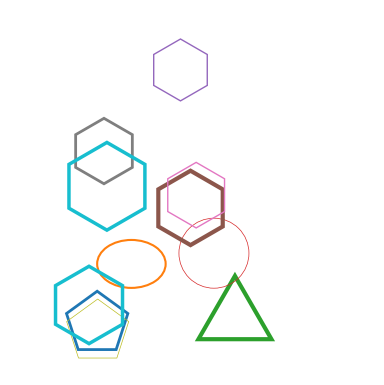[{"shape": "pentagon", "thickness": 2, "radius": 0.42, "center": [0.252, 0.16]}, {"shape": "oval", "thickness": 1.5, "radius": 0.44, "center": [0.341, 0.314]}, {"shape": "triangle", "thickness": 3, "radius": 0.55, "center": [0.61, 0.174]}, {"shape": "circle", "thickness": 0.5, "radius": 0.45, "center": [0.556, 0.342]}, {"shape": "hexagon", "thickness": 1, "radius": 0.4, "center": [0.469, 0.818]}, {"shape": "hexagon", "thickness": 3, "radius": 0.48, "center": [0.495, 0.46]}, {"shape": "hexagon", "thickness": 1, "radius": 0.43, "center": [0.509, 0.493]}, {"shape": "hexagon", "thickness": 2, "radius": 0.43, "center": [0.27, 0.608]}, {"shape": "pentagon", "thickness": 0.5, "radius": 0.42, "center": [0.254, 0.139]}, {"shape": "hexagon", "thickness": 2.5, "radius": 0.5, "center": [0.231, 0.208]}, {"shape": "hexagon", "thickness": 2.5, "radius": 0.57, "center": [0.278, 0.516]}]